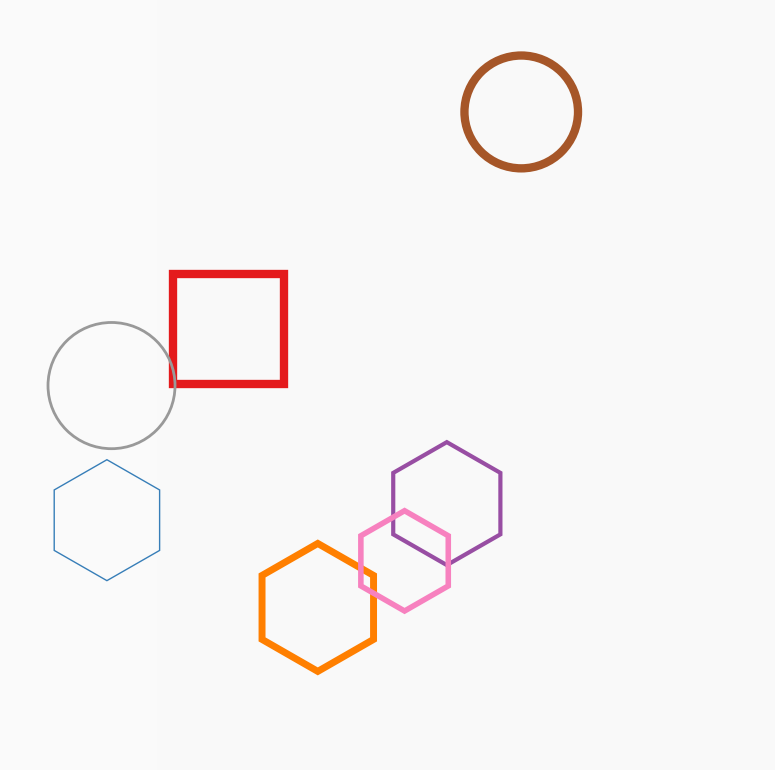[{"shape": "square", "thickness": 3, "radius": 0.36, "center": [0.295, 0.572]}, {"shape": "hexagon", "thickness": 0.5, "radius": 0.39, "center": [0.138, 0.324]}, {"shape": "hexagon", "thickness": 1.5, "radius": 0.4, "center": [0.577, 0.346]}, {"shape": "hexagon", "thickness": 2.5, "radius": 0.42, "center": [0.41, 0.211]}, {"shape": "circle", "thickness": 3, "radius": 0.37, "center": [0.673, 0.855]}, {"shape": "hexagon", "thickness": 2, "radius": 0.33, "center": [0.522, 0.272]}, {"shape": "circle", "thickness": 1, "radius": 0.41, "center": [0.144, 0.499]}]